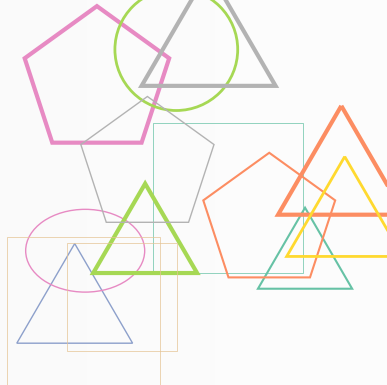[{"shape": "square", "thickness": 0.5, "radius": 0.97, "center": [0.589, 0.486]}, {"shape": "triangle", "thickness": 1.5, "radius": 0.7, "center": [0.787, 0.32]}, {"shape": "triangle", "thickness": 3, "radius": 0.94, "center": [0.881, 0.537]}, {"shape": "pentagon", "thickness": 1.5, "radius": 0.89, "center": [0.695, 0.424]}, {"shape": "triangle", "thickness": 1, "radius": 0.86, "center": [0.193, 0.195]}, {"shape": "pentagon", "thickness": 3, "radius": 0.98, "center": [0.25, 0.788]}, {"shape": "oval", "thickness": 1, "radius": 0.77, "center": [0.22, 0.349]}, {"shape": "circle", "thickness": 2, "radius": 0.79, "center": [0.455, 0.871]}, {"shape": "triangle", "thickness": 3, "radius": 0.77, "center": [0.375, 0.368]}, {"shape": "triangle", "thickness": 2, "radius": 0.86, "center": [0.89, 0.42]}, {"shape": "square", "thickness": 0.5, "radius": 0.98, "center": [0.215, 0.187]}, {"shape": "square", "thickness": 0.5, "radius": 0.7, "center": [0.315, 0.228]}, {"shape": "pentagon", "thickness": 1, "radius": 0.9, "center": [0.38, 0.569]}, {"shape": "triangle", "thickness": 3, "radius": 1.0, "center": [0.538, 0.877]}]